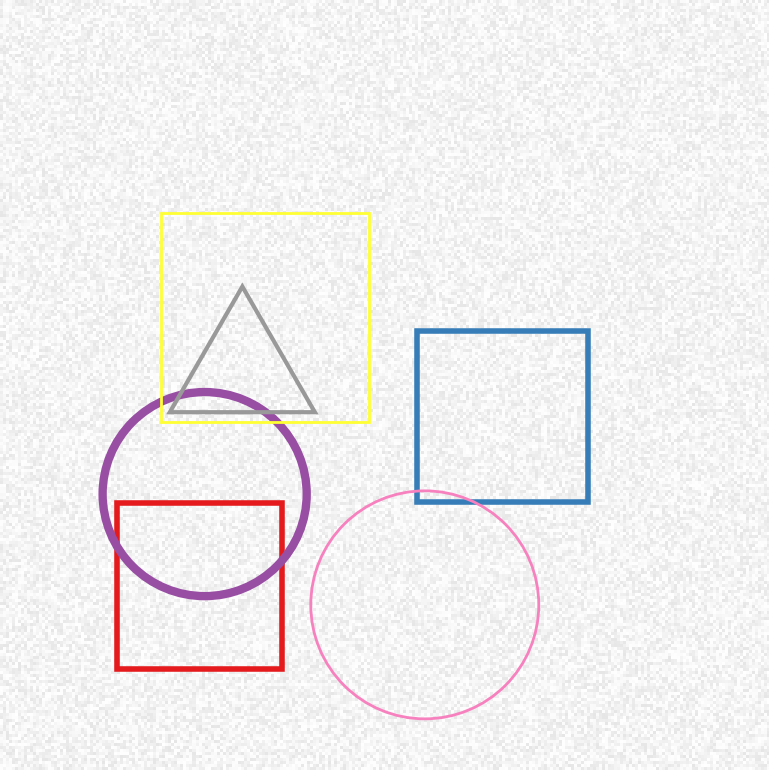[{"shape": "square", "thickness": 2, "radius": 0.54, "center": [0.259, 0.239]}, {"shape": "square", "thickness": 2, "radius": 0.55, "center": [0.652, 0.459]}, {"shape": "circle", "thickness": 3, "radius": 0.66, "center": [0.266, 0.358]}, {"shape": "square", "thickness": 1, "radius": 0.68, "center": [0.345, 0.588]}, {"shape": "circle", "thickness": 1, "radius": 0.74, "center": [0.552, 0.214]}, {"shape": "triangle", "thickness": 1.5, "radius": 0.54, "center": [0.315, 0.519]}]